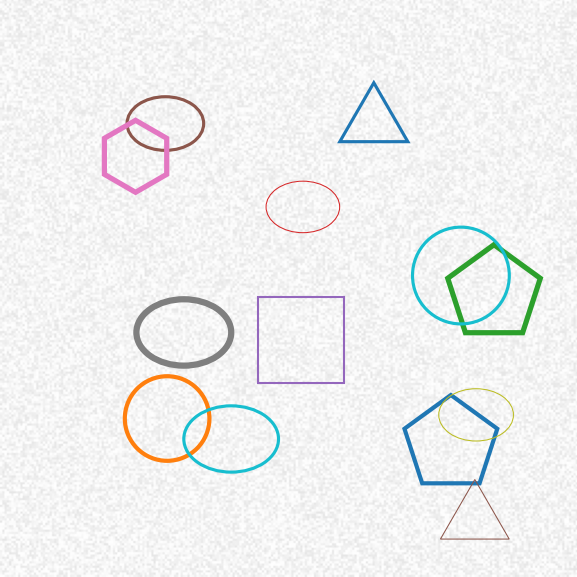[{"shape": "pentagon", "thickness": 2, "radius": 0.42, "center": [0.781, 0.231]}, {"shape": "triangle", "thickness": 1.5, "radius": 0.34, "center": [0.647, 0.788]}, {"shape": "circle", "thickness": 2, "radius": 0.37, "center": [0.289, 0.274]}, {"shape": "pentagon", "thickness": 2.5, "radius": 0.42, "center": [0.855, 0.491]}, {"shape": "oval", "thickness": 0.5, "radius": 0.32, "center": [0.524, 0.641]}, {"shape": "square", "thickness": 1, "radius": 0.37, "center": [0.521, 0.41]}, {"shape": "oval", "thickness": 1.5, "radius": 0.33, "center": [0.286, 0.785]}, {"shape": "triangle", "thickness": 0.5, "radius": 0.34, "center": [0.822, 0.1]}, {"shape": "hexagon", "thickness": 2.5, "radius": 0.31, "center": [0.235, 0.728]}, {"shape": "oval", "thickness": 3, "radius": 0.41, "center": [0.318, 0.423]}, {"shape": "oval", "thickness": 0.5, "radius": 0.32, "center": [0.824, 0.281]}, {"shape": "oval", "thickness": 1.5, "radius": 0.41, "center": [0.4, 0.239]}, {"shape": "circle", "thickness": 1.5, "radius": 0.42, "center": [0.798, 0.522]}]